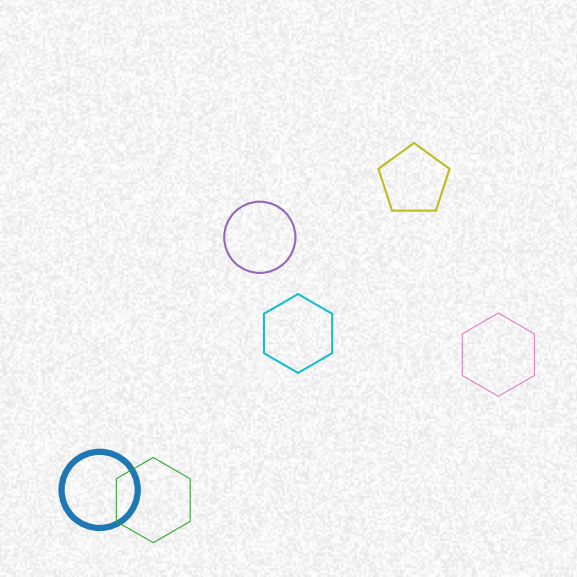[{"shape": "circle", "thickness": 3, "radius": 0.33, "center": [0.173, 0.151]}, {"shape": "hexagon", "thickness": 0.5, "radius": 0.37, "center": [0.265, 0.133]}, {"shape": "circle", "thickness": 1, "radius": 0.31, "center": [0.45, 0.588]}, {"shape": "hexagon", "thickness": 0.5, "radius": 0.36, "center": [0.863, 0.385]}, {"shape": "pentagon", "thickness": 1, "radius": 0.32, "center": [0.717, 0.687]}, {"shape": "hexagon", "thickness": 1, "radius": 0.34, "center": [0.516, 0.422]}]